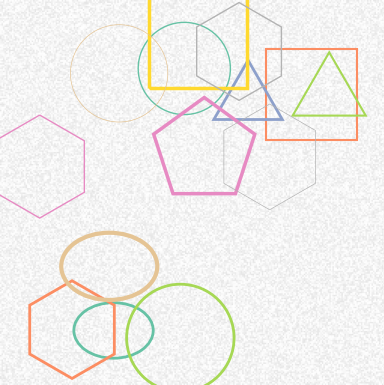[{"shape": "circle", "thickness": 1, "radius": 0.6, "center": [0.479, 0.822]}, {"shape": "oval", "thickness": 2, "radius": 0.52, "center": [0.295, 0.142]}, {"shape": "hexagon", "thickness": 2, "radius": 0.63, "center": [0.187, 0.144]}, {"shape": "square", "thickness": 1.5, "radius": 0.59, "center": [0.808, 0.755]}, {"shape": "triangle", "thickness": 2, "radius": 0.51, "center": [0.644, 0.741]}, {"shape": "pentagon", "thickness": 2.5, "radius": 0.69, "center": [0.531, 0.609]}, {"shape": "hexagon", "thickness": 1, "radius": 0.67, "center": [0.103, 0.567]}, {"shape": "triangle", "thickness": 1.5, "radius": 0.55, "center": [0.855, 0.755]}, {"shape": "circle", "thickness": 2, "radius": 0.7, "center": [0.468, 0.122]}, {"shape": "square", "thickness": 2.5, "radius": 0.64, "center": [0.514, 0.9]}, {"shape": "oval", "thickness": 3, "radius": 0.62, "center": [0.284, 0.308]}, {"shape": "circle", "thickness": 0.5, "radius": 0.63, "center": [0.309, 0.809]}, {"shape": "hexagon", "thickness": 1, "radius": 0.64, "center": [0.621, 0.866]}, {"shape": "hexagon", "thickness": 0.5, "radius": 0.69, "center": [0.7, 0.592]}]